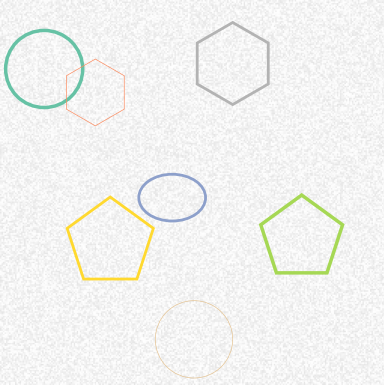[{"shape": "circle", "thickness": 2.5, "radius": 0.5, "center": [0.115, 0.821]}, {"shape": "hexagon", "thickness": 0.5, "radius": 0.43, "center": [0.248, 0.76]}, {"shape": "oval", "thickness": 2, "radius": 0.43, "center": [0.447, 0.487]}, {"shape": "pentagon", "thickness": 2.5, "radius": 0.56, "center": [0.784, 0.382]}, {"shape": "pentagon", "thickness": 2, "radius": 0.59, "center": [0.286, 0.37]}, {"shape": "circle", "thickness": 0.5, "radius": 0.5, "center": [0.504, 0.119]}, {"shape": "hexagon", "thickness": 2, "radius": 0.53, "center": [0.604, 0.835]}]